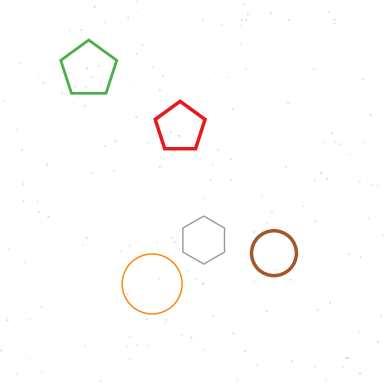[{"shape": "pentagon", "thickness": 2.5, "radius": 0.34, "center": [0.468, 0.669]}, {"shape": "pentagon", "thickness": 2, "radius": 0.38, "center": [0.231, 0.82]}, {"shape": "circle", "thickness": 1, "radius": 0.39, "center": [0.395, 0.262]}, {"shape": "circle", "thickness": 2.5, "radius": 0.29, "center": [0.712, 0.342]}, {"shape": "hexagon", "thickness": 1, "radius": 0.31, "center": [0.529, 0.376]}]